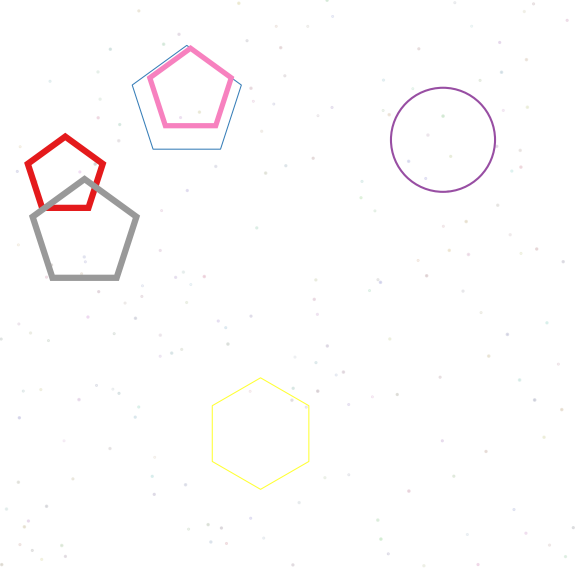[{"shape": "pentagon", "thickness": 3, "radius": 0.34, "center": [0.113, 0.694]}, {"shape": "pentagon", "thickness": 0.5, "radius": 0.5, "center": [0.323, 0.821]}, {"shape": "circle", "thickness": 1, "radius": 0.45, "center": [0.767, 0.757]}, {"shape": "hexagon", "thickness": 0.5, "radius": 0.48, "center": [0.451, 0.248]}, {"shape": "pentagon", "thickness": 2.5, "radius": 0.37, "center": [0.33, 0.841]}, {"shape": "pentagon", "thickness": 3, "radius": 0.47, "center": [0.146, 0.595]}]